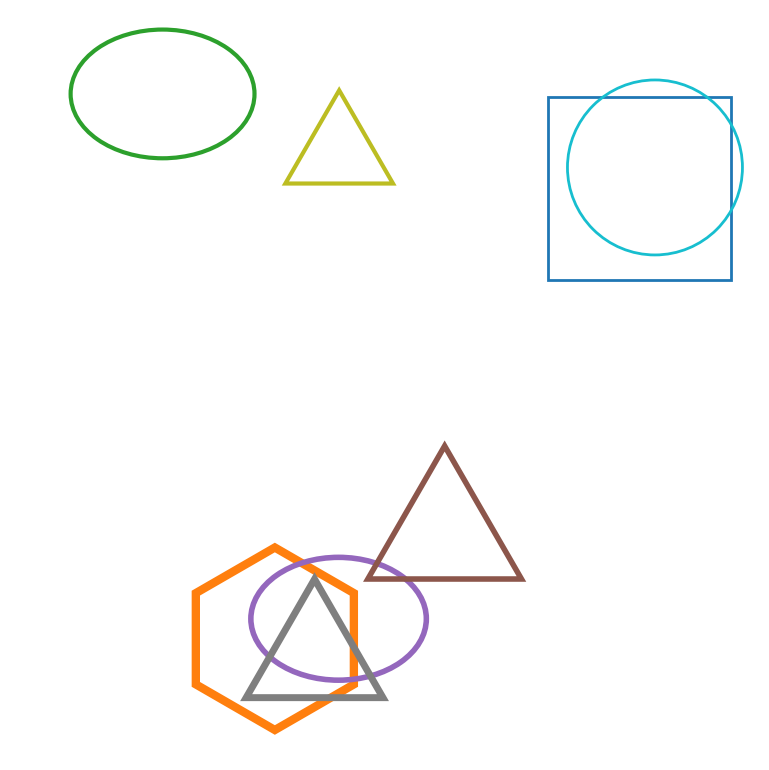[{"shape": "square", "thickness": 1, "radius": 0.59, "center": [0.831, 0.755]}, {"shape": "hexagon", "thickness": 3, "radius": 0.59, "center": [0.357, 0.17]}, {"shape": "oval", "thickness": 1.5, "radius": 0.6, "center": [0.211, 0.878]}, {"shape": "oval", "thickness": 2, "radius": 0.57, "center": [0.44, 0.196]}, {"shape": "triangle", "thickness": 2, "radius": 0.58, "center": [0.577, 0.306]}, {"shape": "triangle", "thickness": 2.5, "radius": 0.51, "center": [0.409, 0.145]}, {"shape": "triangle", "thickness": 1.5, "radius": 0.4, "center": [0.44, 0.802]}, {"shape": "circle", "thickness": 1, "radius": 0.57, "center": [0.851, 0.783]}]